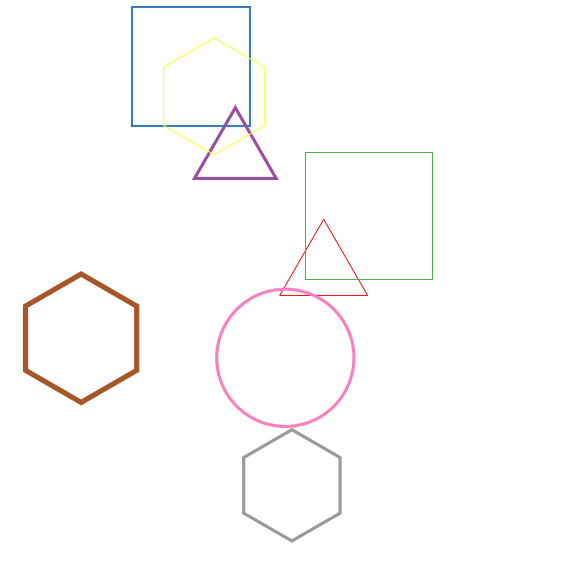[{"shape": "triangle", "thickness": 0.5, "radius": 0.44, "center": [0.56, 0.531]}, {"shape": "square", "thickness": 1, "radius": 0.51, "center": [0.331, 0.884]}, {"shape": "square", "thickness": 0.5, "radius": 0.55, "center": [0.638, 0.627]}, {"shape": "triangle", "thickness": 1.5, "radius": 0.41, "center": [0.407, 0.731]}, {"shape": "hexagon", "thickness": 0.5, "radius": 0.51, "center": [0.371, 0.832]}, {"shape": "hexagon", "thickness": 2.5, "radius": 0.56, "center": [0.14, 0.413]}, {"shape": "circle", "thickness": 1.5, "radius": 0.59, "center": [0.494, 0.38]}, {"shape": "hexagon", "thickness": 1.5, "radius": 0.48, "center": [0.505, 0.159]}]